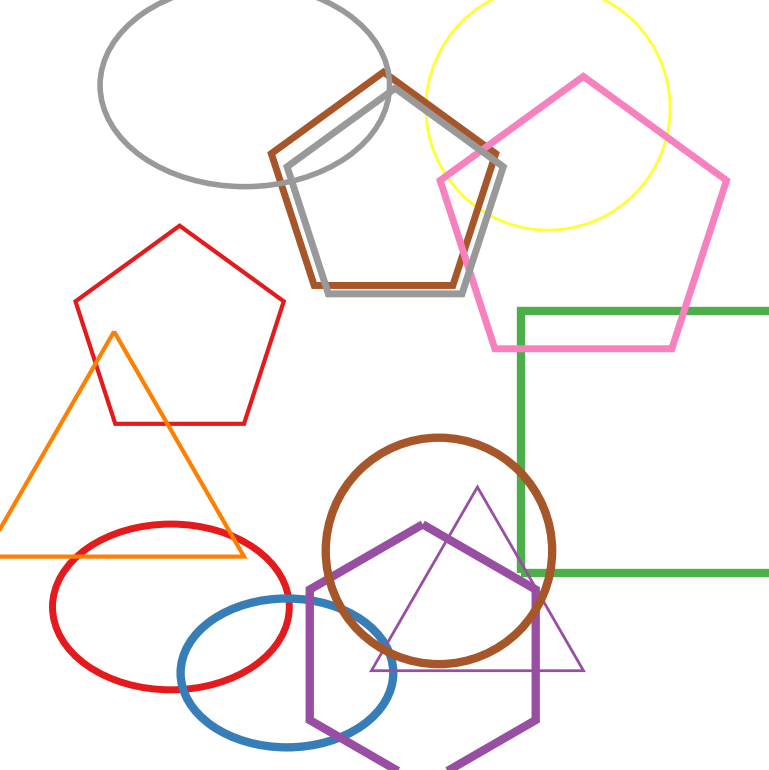[{"shape": "oval", "thickness": 2.5, "radius": 0.77, "center": [0.222, 0.212]}, {"shape": "pentagon", "thickness": 1.5, "radius": 0.71, "center": [0.233, 0.565]}, {"shape": "oval", "thickness": 3, "radius": 0.69, "center": [0.373, 0.126]}, {"shape": "square", "thickness": 3, "radius": 0.85, "center": [0.847, 0.426]}, {"shape": "triangle", "thickness": 1, "radius": 0.8, "center": [0.62, 0.208]}, {"shape": "hexagon", "thickness": 3, "radius": 0.85, "center": [0.549, 0.15]}, {"shape": "triangle", "thickness": 1.5, "radius": 0.97, "center": [0.148, 0.375]}, {"shape": "circle", "thickness": 1, "radius": 0.79, "center": [0.712, 0.86]}, {"shape": "pentagon", "thickness": 2.5, "radius": 0.77, "center": [0.498, 0.753]}, {"shape": "circle", "thickness": 3, "radius": 0.74, "center": [0.57, 0.285]}, {"shape": "pentagon", "thickness": 2.5, "radius": 0.98, "center": [0.758, 0.705]}, {"shape": "oval", "thickness": 2, "radius": 0.94, "center": [0.318, 0.889]}, {"shape": "pentagon", "thickness": 2.5, "radius": 0.74, "center": [0.513, 0.738]}]